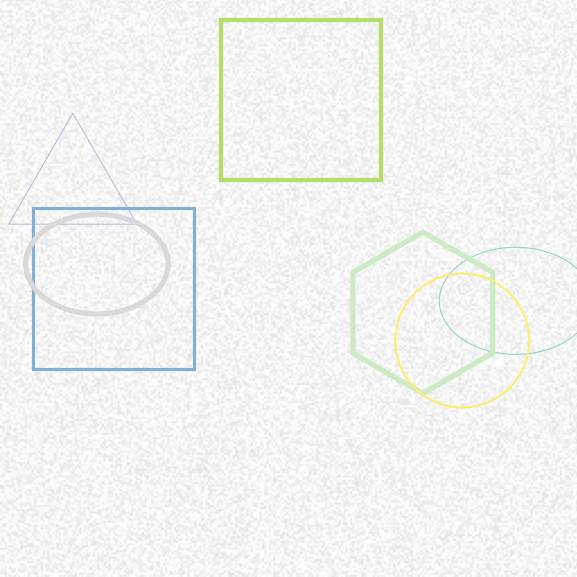[{"shape": "oval", "thickness": 0.5, "radius": 0.66, "center": [0.893, 0.478]}, {"shape": "triangle", "thickness": 0.5, "radius": 0.64, "center": [0.126, 0.675]}, {"shape": "square", "thickness": 1.5, "radius": 0.7, "center": [0.197, 0.499]}, {"shape": "square", "thickness": 2, "radius": 0.69, "center": [0.521, 0.826]}, {"shape": "oval", "thickness": 2.5, "radius": 0.62, "center": [0.168, 0.542]}, {"shape": "hexagon", "thickness": 2.5, "radius": 0.7, "center": [0.732, 0.458]}, {"shape": "circle", "thickness": 1, "radius": 0.58, "center": [0.8, 0.409]}]